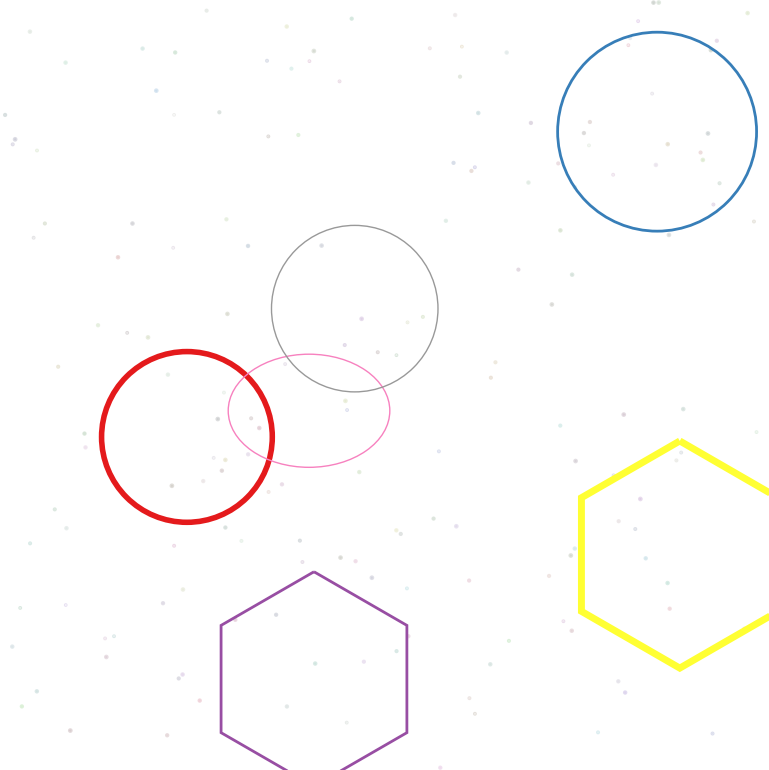[{"shape": "circle", "thickness": 2, "radius": 0.55, "center": [0.243, 0.433]}, {"shape": "circle", "thickness": 1, "radius": 0.65, "center": [0.853, 0.829]}, {"shape": "hexagon", "thickness": 1, "radius": 0.7, "center": [0.408, 0.118]}, {"shape": "hexagon", "thickness": 2.5, "radius": 0.74, "center": [0.883, 0.28]}, {"shape": "oval", "thickness": 0.5, "radius": 0.52, "center": [0.401, 0.467]}, {"shape": "circle", "thickness": 0.5, "radius": 0.54, "center": [0.461, 0.599]}]